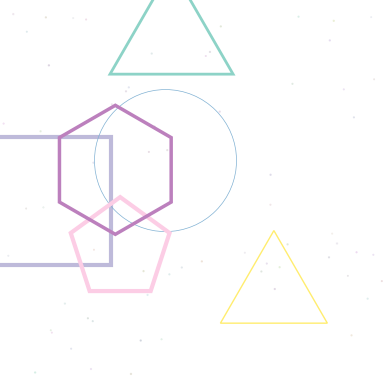[{"shape": "triangle", "thickness": 2, "radius": 0.92, "center": [0.446, 0.9]}, {"shape": "square", "thickness": 3, "radius": 0.83, "center": [0.122, 0.478]}, {"shape": "circle", "thickness": 0.5, "radius": 0.92, "center": [0.43, 0.583]}, {"shape": "pentagon", "thickness": 3, "radius": 0.67, "center": [0.312, 0.353]}, {"shape": "hexagon", "thickness": 2.5, "radius": 0.84, "center": [0.3, 0.559]}, {"shape": "triangle", "thickness": 1, "radius": 0.8, "center": [0.711, 0.241]}]